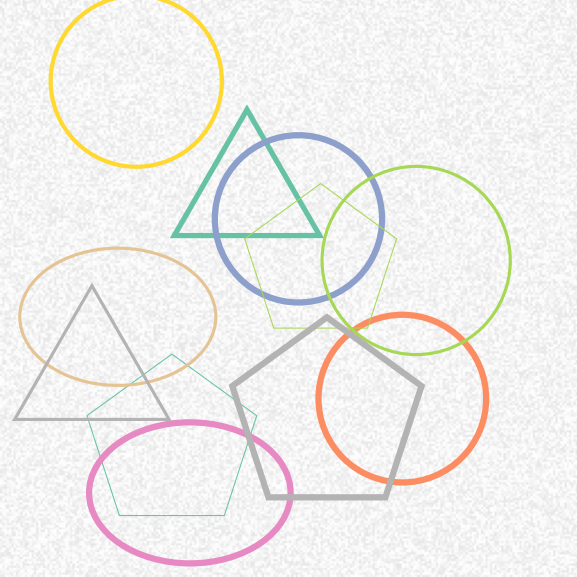[{"shape": "pentagon", "thickness": 0.5, "radius": 0.77, "center": [0.298, 0.231]}, {"shape": "triangle", "thickness": 2.5, "radius": 0.73, "center": [0.428, 0.664]}, {"shape": "circle", "thickness": 3, "radius": 0.73, "center": [0.697, 0.309]}, {"shape": "circle", "thickness": 3, "radius": 0.72, "center": [0.517, 0.62]}, {"shape": "oval", "thickness": 3, "radius": 0.87, "center": [0.329, 0.146]}, {"shape": "circle", "thickness": 1.5, "radius": 0.81, "center": [0.721, 0.548]}, {"shape": "pentagon", "thickness": 0.5, "radius": 0.69, "center": [0.555, 0.543]}, {"shape": "circle", "thickness": 2, "radius": 0.74, "center": [0.236, 0.859]}, {"shape": "oval", "thickness": 1.5, "radius": 0.85, "center": [0.204, 0.451]}, {"shape": "pentagon", "thickness": 3, "radius": 0.86, "center": [0.566, 0.277]}, {"shape": "triangle", "thickness": 1.5, "radius": 0.77, "center": [0.159, 0.35]}]